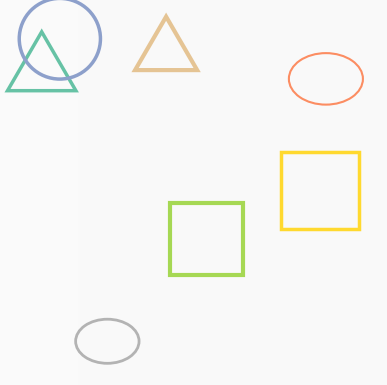[{"shape": "triangle", "thickness": 2.5, "radius": 0.51, "center": [0.108, 0.815]}, {"shape": "oval", "thickness": 1.5, "radius": 0.48, "center": [0.841, 0.795]}, {"shape": "circle", "thickness": 2.5, "radius": 0.52, "center": [0.154, 0.899]}, {"shape": "square", "thickness": 3, "radius": 0.47, "center": [0.533, 0.379]}, {"shape": "square", "thickness": 2.5, "radius": 0.5, "center": [0.826, 0.505]}, {"shape": "triangle", "thickness": 3, "radius": 0.46, "center": [0.429, 0.864]}, {"shape": "oval", "thickness": 2, "radius": 0.41, "center": [0.277, 0.114]}]